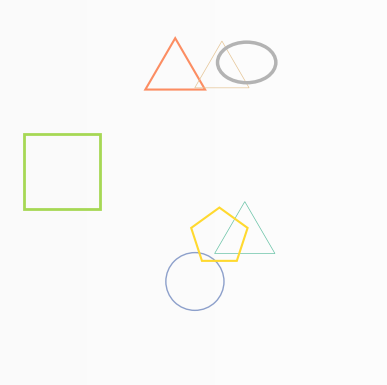[{"shape": "triangle", "thickness": 0.5, "radius": 0.45, "center": [0.632, 0.386]}, {"shape": "triangle", "thickness": 1.5, "radius": 0.44, "center": [0.452, 0.812]}, {"shape": "circle", "thickness": 1, "radius": 0.38, "center": [0.503, 0.269]}, {"shape": "square", "thickness": 2, "radius": 0.49, "center": [0.159, 0.554]}, {"shape": "pentagon", "thickness": 1.5, "radius": 0.38, "center": [0.566, 0.384]}, {"shape": "triangle", "thickness": 0.5, "radius": 0.4, "center": [0.573, 0.812]}, {"shape": "oval", "thickness": 2.5, "radius": 0.38, "center": [0.637, 0.838]}]